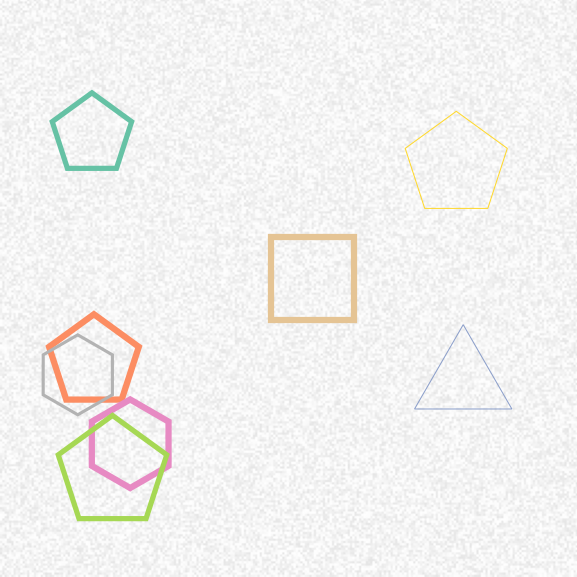[{"shape": "pentagon", "thickness": 2.5, "radius": 0.36, "center": [0.159, 0.766]}, {"shape": "pentagon", "thickness": 3, "radius": 0.41, "center": [0.163, 0.373]}, {"shape": "triangle", "thickness": 0.5, "radius": 0.49, "center": [0.802, 0.34]}, {"shape": "hexagon", "thickness": 3, "radius": 0.38, "center": [0.225, 0.231]}, {"shape": "pentagon", "thickness": 2.5, "radius": 0.49, "center": [0.195, 0.181]}, {"shape": "pentagon", "thickness": 0.5, "radius": 0.46, "center": [0.79, 0.713]}, {"shape": "square", "thickness": 3, "radius": 0.36, "center": [0.54, 0.516]}, {"shape": "hexagon", "thickness": 1.5, "radius": 0.35, "center": [0.135, 0.35]}]